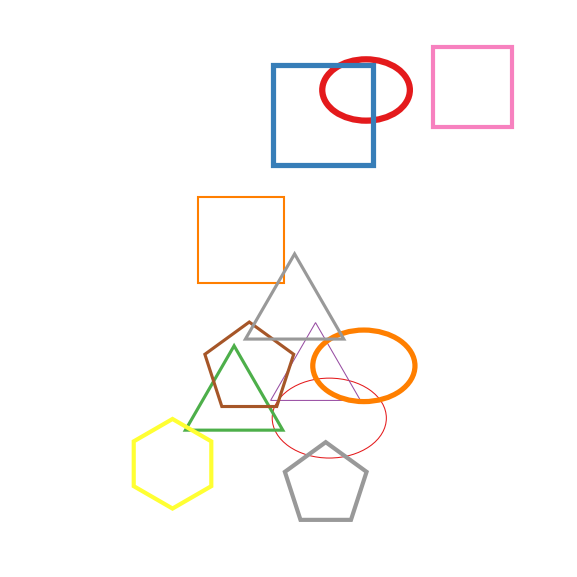[{"shape": "oval", "thickness": 3, "radius": 0.38, "center": [0.634, 0.843]}, {"shape": "oval", "thickness": 0.5, "radius": 0.49, "center": [0.57, 0.275]}, {"shape": "square", "thickness": 2.5, "radius": 0.43, "center": [0.559, 0.8]}, {"shape": "triangle", "thickness": 1.5, "radius": 0.49, "center": [0.405, 0.303]}, {"shape": "triangle", "thickness": 0.5, "radius": 0.45, "center": [0.546, 0.351]}, {"shape": "square", "thickness": 1, "radius": 0.37, "center": [0.417, 0.584]}, {"shape": "oval", "thickness": 2.5, "radius": 0.44, "center": [0.63, 0.366]}, {"shape": "hexagon", "thickness": 2, "radius": 0.39, "center": [0.299, 0.196]}, {"shape": "pentagon", "thickness": 1.5, "radius": 0.4, "center": [0.432, 0.361]}, {"shape": "square", "thickness": 2, "radius": 0.34, "center": [0.819, 0.848]}, {"shape": "pentagon", "thickness": 2, "radius": 0.37, "center": [0.564, 0.159]}, {"shape": "triangle", "thickness": 1.5, "radius": 0.49, "center": [0.51, 0.461]}]